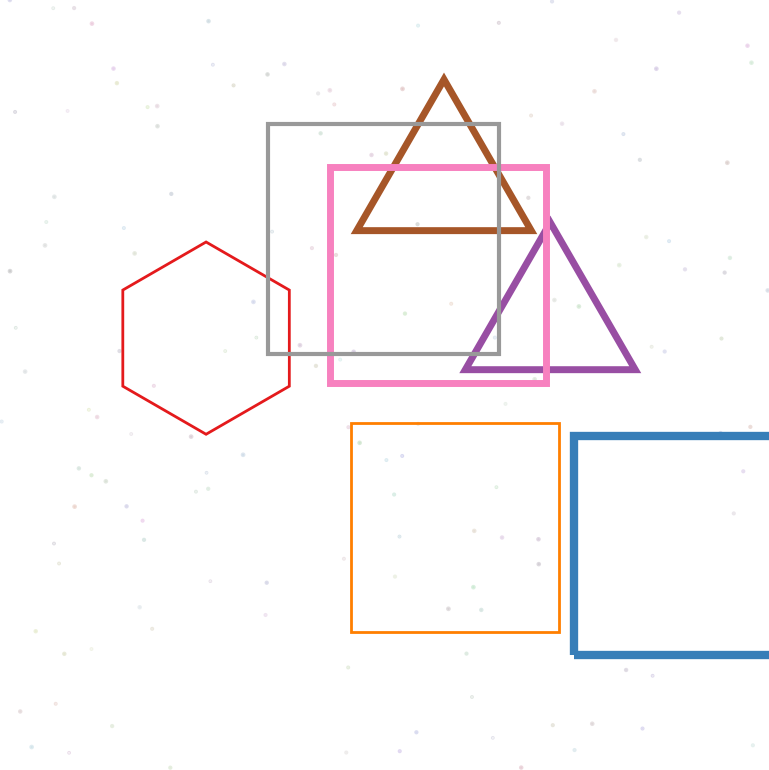[{"shape": "hexagon", "thickness": 1, "radius": 0.62, "center": [0.268, 0.561]}, {"shape": "square", "thickness": 3, "radius": 0.71, "center": [0.888, 0.291]}, {"shape": "triangle", "thickness": 2.5, "radius": 0.64, "center": [0.715, 0.584]}, {"shape": "square", "thickness": 1, "radius": 0.68, "center": [0.591, 0.315]}, {"shape": "triangle", "thickness": 2.5, "radius": 0.65, "center": [0.577, 0.766]}, {"shape": "square", "thickness": 2.5, "radius": 0.7, "center": [0.569, 0.643]}, {"shape": "square", "thickness": 1.5, "radius": 0.75, "center": [0.498, 0.69]}]